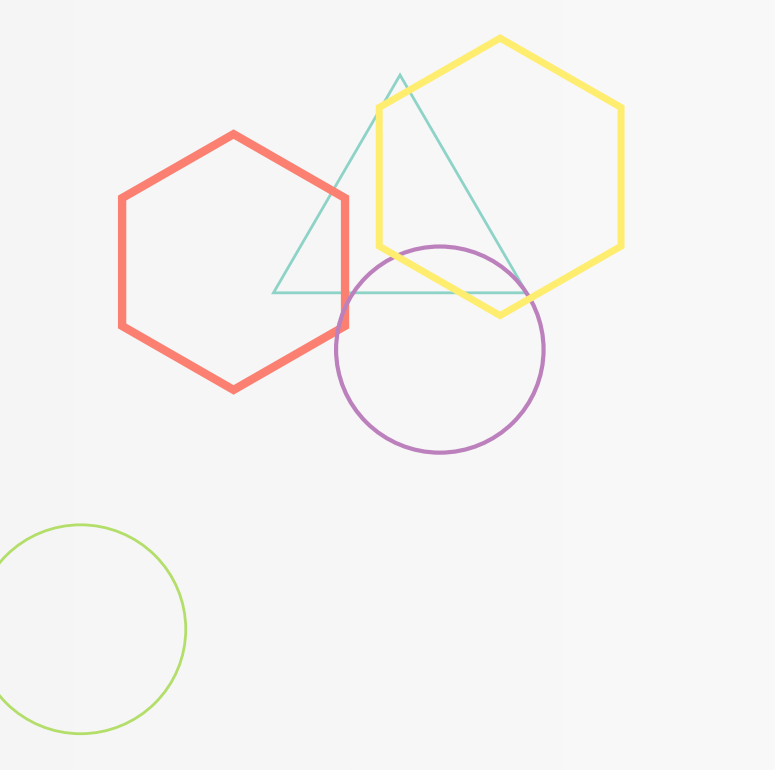[{"shape": "triangle", "thickness": 1, "radius": 0.94, "center": [0.516, 0.714]}, {"shape": "hexagon", "thickness": 3, "radius": 0.83, "center": [0.301, 0.66]}, {"shape": "circle", "thickness": 1, "radius": 0.68, "center": [0.104, 0.183]}, {"shape": "circle", "thickness": 1.5, "radius": 0.67, "center": [0.568, 0.546]}, {"shape": "hexagon", "thickness": 2.5, "radius": 0.9, "center": [0.645, 0.77]}]